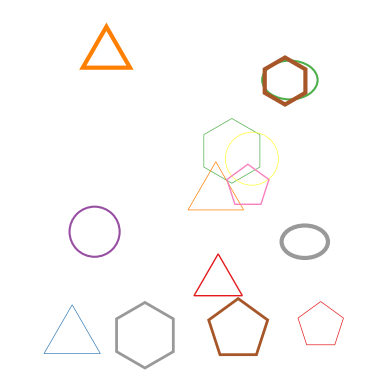[{"shape": "triangle", "thickness": 1, "radius": 0.36, "center": [0.567, 0.268]}, {"shape": "pentagon", "thickness": 0.5, "radius": 0.31, "center": [0.833, 0.155]}, {"shape": "triangle", "thickness": 0.5, "radius": 0.42, "center": [0.187, 0.124]}, {"shape": "oval", "thickness": 1.5, "radius": 0.36, "center": [0.753, 0.792]}, {"shape": "hexagon", "thickness": 0.5, "radius": 0.42, "center": [0.602, 0.608]}, {"shape": "circle", "thickness": 1.5, "radius": 0.33, "center": [0.246, 0.398]}, {"shape": "triangle", "thickness": 0.5, "radius": 0.42, "center": [0.561, 0.496]}, {"shape": "triangle", "thickness": 3, "radius": 0.35, "center": [0.276, 0.86]}, {"shape": "circle", "thickness": 0.5, "radius": 0.34, "center": [0.654, 0.588]}, {"shape": "pentagon", "thickness": 2, "radius": 0.4, "center": [0.619, 0.144]}, {"shape": "hexagon", "thickness": 3, "radius": 0.31, "center": [0.74, 0.79]}, {"shape": "pentagon", "thickness": 1, "radius": 0.29, "center": [0.644, 0.516]}, {"shape": "oval", "thickness": 3, "radius": 0.3, "center": [0.792, 0.372]}, {"shape": "hexagon", "thickness": 2, "radius": 0.43, "center": [0.376, 0.129]}]